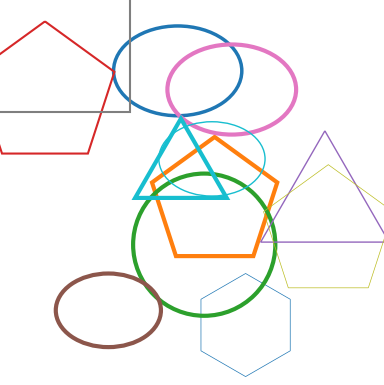[{"shape": "hexagon", "thickness": 0.5, "radius": 0.67, "center": [0.638, 0.156]}, {"shape": "oval", "thickness": 2.5, "radius": 0.83, "center": [0.462, 0.816]}, {"shape": "pentagon", "thickness": 3, "radius": 0.86, "center": [0.558, 0.473]}, {"shape": "circle", "thickness": 3, "radius": 0.92, "center": [0.53, 0.364]}, {"shape": "pentagon", "thickness": 1.5, "radius": 0.95, "center": [0.117, 0.755]}, {"shape": "triangle", "thickness": 1, "radius": 0.96, "center": [0.844, 0.467]}, {"shape": "oval", "thickness": 3, "radius": 0.68, "center": [0.281, 0.194]}, {"shape": "oval", "thickness": 3, "radius": 0.84, "center": [0.602, 0.767]}, {"shape": "square", "thickness": 1.5, "radius": 0.9, "center": [0.159, 0.888]}, {"shape": "pentagon", "thickness": 0.5, "radius": 0.88, "center": [0.853, 0.395]}, {"shape": "oval", "thickness": 1, "radius": 0.69, "center": [0.55, 0.587]}, {"shape": "triangle", "thickness": 3, "radius": 0.69, "center": [0.47, 0.555]}]